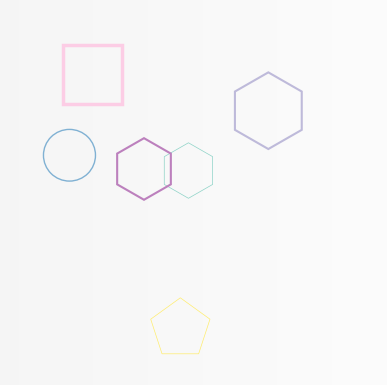[{"shape": "hexagon", "thickness": 0.5, "radius": 0.36, "center": [0.486, 0.557]}, {"shape": "hexagon", "thickness": 1.5, "radius": 0.5, "center": [0.692, 0.712]}, {"shape": "circle", "thickness": 1, "radius": 0.34, "center": [0.179, 0.597]}, {"shape": "square", "thickness": 2.5, "radius": 0.38, "center": [0.238, 0.807]}, {"shape": "hexagon", "thickness": 1.5, "radius": 0.4, "center": [0.372, 0.561]}, {"shape": "pentagon", "thickness": 0.5, "radius": 0.4, "center": [0.465, 0.146]}]